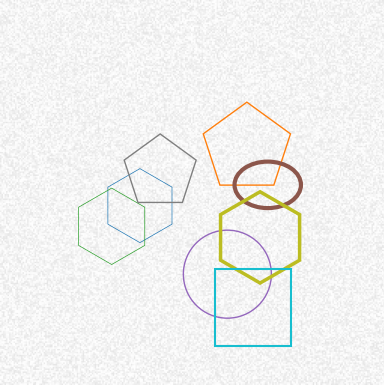[{"shape": "hexagon", "thickness": 0.5, "radius": 0.48, "center": [0.363, 0.466]}, {"shape": "pentagon", "thickness": 1, "radius": 0.6, "center": [0.641, 0.616]}, {"shape": "hexagon", "thickness": 0.5, "radius": 0.5, "center": [0.29, 0.412]}, {"shape": "circle", "thickness": 1, "radius": 0.57, "center": [0.591, 0.288]}, {"shape": "oval", "thickness": 3, "radius": 0.43, "center": [0.695, 0.52]}, {"shape": "pentagon", "thickness": 1, "radius": 0.49, "center": [0.416, 0.554]}, {"shape": "hexagon", "thickness": 2.5, "radius": 0.59, "center": [0.676, 0.383]}, {"shape": "square", "thickness": 1.5, "radius": 0.5, "center": [0.657, 0.202]}]